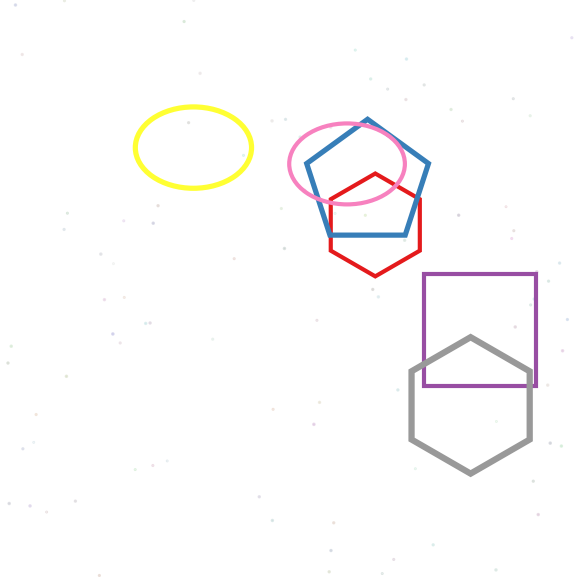[{"shape": "hexagon", "thickness": 2, "radius": 0.45, "center": [0.65, 0.61]}, {"shape": "pentagon", "thickness": 2.5, "radius": 0.55, "center": [0.636, 0.682]}, {"shape": "square", "thickness": 2, "radius": 0.48, "center": [0.831, 0.428]}, {"shape": "oval", "thickness": 2.5, "radius": 0.5, "center": [0.335, 0.744]}, {"shape": "oval", "thickness": 2, "radius": 0.5, "center": [0.601, 0.715]}, {"shape": "hexagon", "thickness": 3, "radius": 0.59, "center": [0.815, 0.297]}]